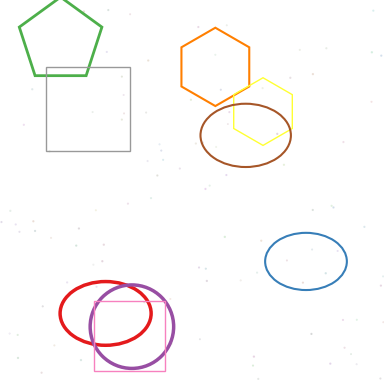[{"shape": "oval", "thickness": 2.5, "radius": 0.59, "center": [0.274, 0.186]}, {"shape": "oval", "thickness": 1.5, "radius": 0.53, "center": [0.795, 0.321]}, {"shape": "pentagon", "thickness": 2, "radius": 0.56, "center": [0.157, 0.895]}, {"shape": "circle", "thickness": 2.5, "radius": 0.54, "center": [0.343, 0.152]}, {"shape": "hexagon", "thickness": 1.5, "radius": 0.51, "center": [0.559, 0.826]}, {"shape": "hexagon", "thickness": 1, "radius": 0.44, "center": [0.683, 0.71]}, {"shape": "oval", "thickness": 1.5, "radius": 0.59, "center": [0.638, 0.648]}, {"shape": "square", "thickness": 1, "radius": 0.46, "center": [0.337, 0.128]}, {"shape": "square", "thickness": 1, "radius": 0.55, "center": [0.228, 0.717]}]